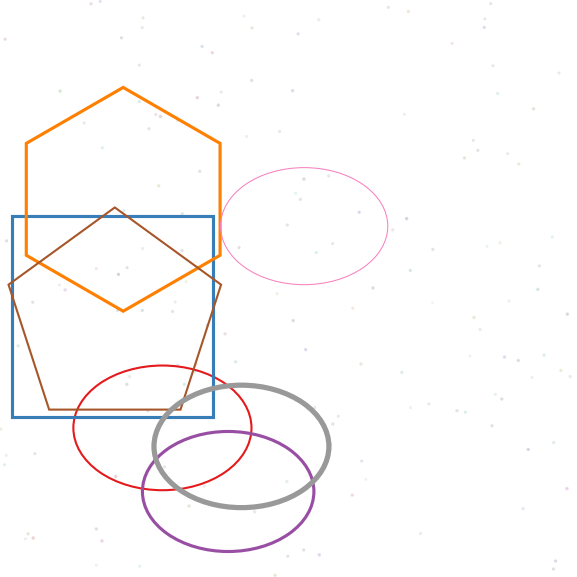[{"shape": "oval", "thickness": 1, "radius": 0.77, "center": [0.281, 0.258]}, {"shape": "square", "thickness": 1.5, "radius": 0.87, "center": [0.195, 0.451]}, {"shape": "oval", "thickness": 1.5, "radius": 0.74, "center": [0.395, 0.148]}, {"shape": "hexagon", "thickness": 1.5, "radius": 0.97, "center": [0.213, 0.654]}, {"shape": "pentagon", "thickness": 1, "radius": 0.97, "center": [0.199, 0.446]}, {"shape": "oval", "thickness": 0.5, "radius": 0.72, "center": [0.527, 0.608]}, {"shape": "oval", "thickness": 2.5, "radius": 0.76, "center": [0.418, 0.226]}]